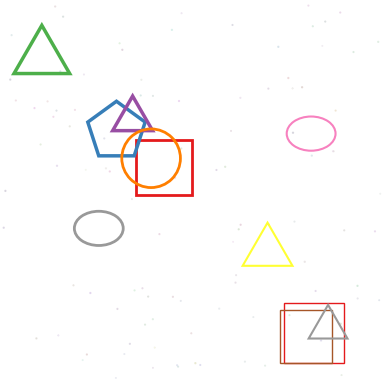[{"shape": "square", "thickness": 1, "radius": 0.39, "center": [0.816, 0.136]}, {"shape": "square", "thickness": 2, "radius": 0.36, "center": [0.426, 0.565]}, {"shape": "pentagon", "thickness": 2.5, "radius": 0.39, "center": [0.303, 0.659]}, {"shape": "triangle", "thickness": 2.5, "radius": 0.42, "center": [0.109, 0.851]}, {"shape": "triangle", "thickness": 2.5, "radius": 0.3, "center": [0.344, 0.691]}, {"shape": "circle", "thickness": 2, "radius": 0.38, "center": [0.392, 0.589]}, {"shape": "triangle", "thickness": 1.5, "radius": 0.37, "center": [0.695, 0.347]}, {"shape": "square", "thickness": 1, "radius": 0.34, "center": [0.795, 0.126]}, {"shape": "oval", "thickness": 1.5, "radius": 0.32, "center": [0.808, 0.653]}, {"shape": "oval", "thickness": 2, "radius": 0.32, "center": [0.257, 0.407]}, {"shape": "triangle", "thickness": 1.5, "radius": 0.29, "center": [0.852, 0.15]}]